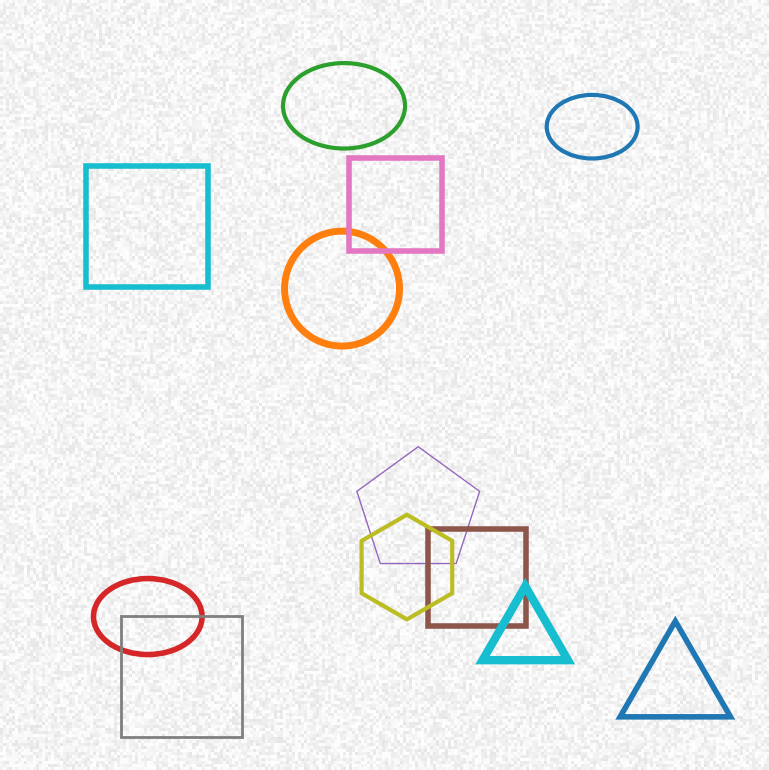[{"shape": "oval", "thickness": 1.5, "radius": 0.3, "center": [0.769, 0.835]}, {"shape": "triangle", "thickness": 2, "radius": 0.41, "center": [0.877, 0.11]}, {"shape": "circle", "thickness": 2.5, "radius": 0.37, "center": [0.444, 0.625]}, {"shape": "oval", "thickness": 1.5, "radius": 0.4, "center": [0.447, 0.863]}, {"shape": "oval", "thickness": 2, "radius": 0.35, "center": [0.192, 0.199]}, {"shape": "pentagon", "thickness": 0.5, "radius": 0.42, "center": [0.543, 0.336]}, {"shape": "square", "thickness": 2, "radius": 0.32, "center": [0.62, 0.25]}, {"shape": "square", "thickness": 2, "radius": 0.3, "center": [0.514, 0.734]}, {"shape": "square", "thickness": 1, "radius": 0.39, "center": [0.235, 0.121]}, {"shape": "hexagon", "thickness": 1.5, "radius": 0.34, "center": [0.528, 0.264]}, {"shape": "triangle", "thickness": 3, "radius": 0.32, "center": [0.682, 0.175]}, {"shape": "square", "thickness": 2, "radius": 0.4, "center": [0.191, 0.706]}]